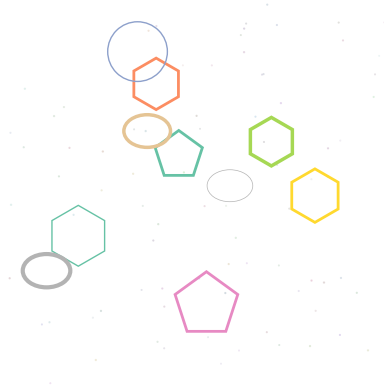[{"shape": "hexagon", "thickness": 1, "radius": 0.39, "center": [0.203, 0.388]}, {"shape": "pentagon", "thickness": 2, "radius": 0.32, "center": [0.464, 0.597]}, {"shape": "hexagon", "thickness": 2, "radius": 0.33, "center": [0.406, 0.782]}, {"shape": "circle", "thickness": 1, "radius": 0.39, "center": [0.357, 0.866]}, {"shape": "pentagon", "thickness": 2, "radius": 0.43, "center": [0.536, 0.209]}, {"shape": "hexagon", "thickness": 2.5, "radius": 0.31, "center": [0.705, 0.632]}, {"shape": "hexagon", "thickness": 2, "radius": 0.35, "center": [0.818, 0.492]}, {"shape": "oval", "thickness": 2.5, "radius": 0.3, "center": [0.382, 0.66]}, {"shape": "oval", "thickness": 3, "radius": 0.31, "center": [0.121, 0.297]}, {"shape": "oval", "thickness": 0.5, "radius": 0.3, "center": [0.597, 0.518]}]